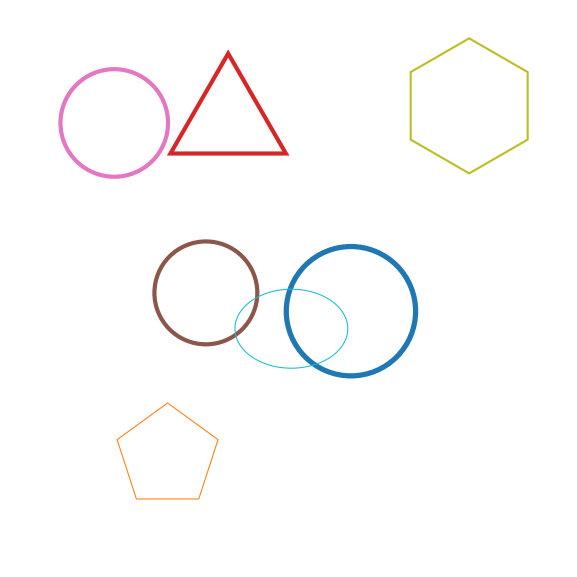[{"shape": "circle", "thickness": 2.5, "radius": 0.56, "center": [0.608, 0.46]}, {"shape": "pentagon", "thickness": 0.5, "radius": 0.46, "center": [0.29, 0.209]}, {"shape": "triangle", "thickness": 2, "radius": 0.58, "center": [0.395, 0.791]}, {"shape": "circle", "thickness": 2, "radius": 0.45, "center": [0.356, 0.492]}, {"shape": "circle", "thickness": 2, "radius": 0.47, "center": [0.198, 0.786]}, {"shape": "hexagon", "thickness": 1, "radius": 0.58, "center": [0.812, 0.816]}, {"shape": "oval", "thickness": 0.5, "radius": 0.49, "center": [0.505, 0.43]}]